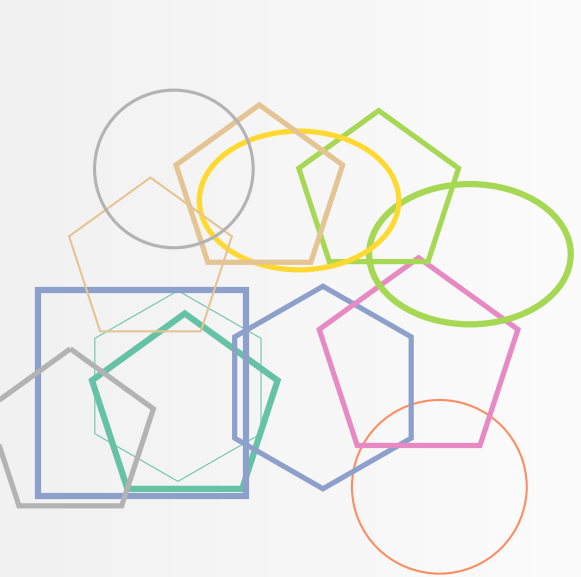[{"shape": "hexagon", "thickness": 0.5, "radius": 0.83, "center": [0.306, 0.331]}, {"shape": "pentagon", "thickness": 3, "radius": 0.84, "center": [0.318, 0.288]}, {"shape": "circle", "thickness": 1, "radius": 0.75, "center": [0.756, 0.156]}, {"shape": "square", "thickness": 3, "radius": 0.89, "center": [0.245, 0.319]}, {"shape": "hexagon", "thickness": 2.5, "radius": 0.88, "center": [0.556, 0.328]}, {"shape": "pentagon", "thickness": 2.5, "radius": 0.9, "center": [0.72, 0.373]}, {"shape": "oval", "thickness": 3, "radius": 0.87, "center": [0.809, 0.559]}, {"shape": "pentagon", "thickness": 2.5, "radius": 0.72, "center": [0.651, 0.663]}, {"shape": "oval", "thickness": 2.5, "radius": 0.86, "center": [0.515, 0.652]}, {"shape": "pentagon", "thickness": 2.5, "radius": 0.75, "center": [0.446, 0.667]}, {"shape": "pentagon", "thickness": 1, "radius": 0.74, "center": [0.259, 0.544]}, {"shape": "circle", "thickness": 1.5, "radius": 0.68, "center": [0.299, 0.707]}, {"shape": "pentagon", "thickness": 2.5, "radius": 0.75, "center": [0.121, 0.245]}]